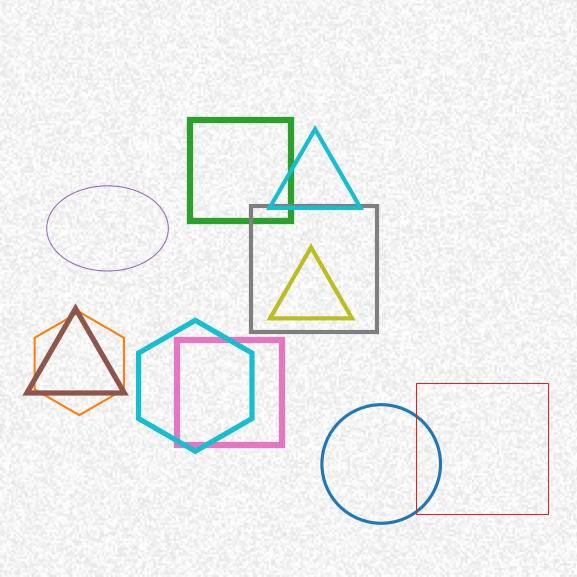[{"shape": "circle", "thickness": 1.5, "radius": 0.51, "center": [0.66, 0.196]}, {"shape": "hexagon", "thickness": 1, "radius": 0.45, "center": [0.137, 0.37]}, {"shape": "square", "thickness": 3, "radius": 0.44, "center": [0.417, 0.704]}, {"shape": "square", "thickness": 0.5, "radius": 0.57, "center": [0.835, 0.222]}, {"shape": "oval", "thickness": 0.5, "radius": 0.53, "center": [0.186, 0.604]}, {"shape": "triangle", "thickness": 2.5, "radius": 0.49, "center": [0.131, 0.367]}, {"shape": "square", "thickness": 3, "radius": 0.46, "center": [0.397, 0.32]}, {"shape": "square", "thickness": 2, "radius": 0.55, "center": [0.543, 0.534]}, {"shape": "triangle", "thickness": 2, "radius": 0.41, "center": [0.539, 0.489]}, {"shape": "hexagon", "thickness": 2.5, "radius": 0.57, "center": [0.338, 0.331]}, {"shape": "triangle", "thickness": 2, "radius": 0.45, "center": [0.546, 0.685]}]